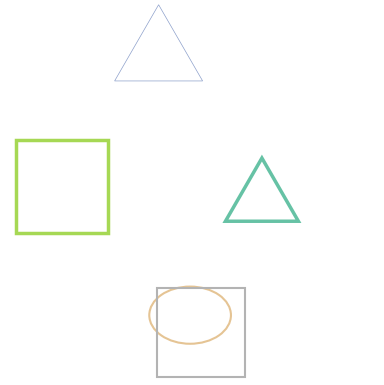[{"shape": "triangle", "thickness": 2.5, "radius": 0.55, "center": [0.68, 0.48]}, {"shape": "triangle", "thickness": 0.5, "radius": 0.66, "center": [0.412, 0.856]}, {"shape": "square", "thickness": 2.5, "radius": 0.6, "center": [0.16, 0.515]}, {"shape": "oval", "thickness": 1.5, "radius": 0.53, "center": [0.494, 0.181]}, {"shape": "square", "thickness": 1.5, "radius": 0.57, "center": [0.523, 0.136]}]